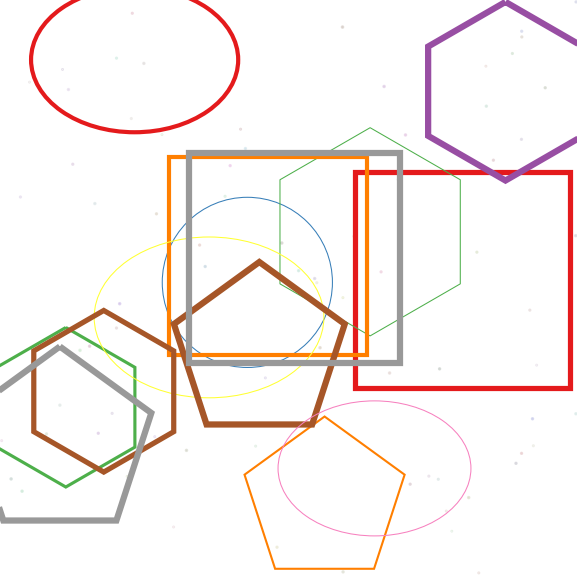[{"shape": "square", "thickness": 2.5, "radius": 0.93, "center": [0.801, 0.514]}, {"shape": "oval", "thickness": 2, "radius": 0.9, "center": [0.233, 0.896]}, {"shape": "circle", "thickness": 0.5, "radius": 0.74, "center": [0.428, 0.51]}, {"shape": "hexagon", "thickness": 0.5, "radius": 0.9, "center": [0.641, 0.598]}, {"shape": "hexagon", "thickness": 1.5, "radius": 0.69, "center": [0.114, 0.294]}, {"shape": "hexagon", "thickness": 3, "radius": 0.77, "center": [0.875, 0.841]}, {"shape": "square", "thickness": 2, "radius": 0.86, "center": [0.465, 0.556]}, {"shape": "pentagon", "thickness": 1, "radius": 0.73, "center": [0.562, 0.132]}, {"shape": "oval", "thickness": 0.5, "radius": 0.99, "center": [0.362, 0.45]}, {"shape": "pentagon", "thickness": 3, "radius": 0.78, "center": [0.449, 0.39]}, {"shape": "hexagon", "thickness": 2.5, "radius": 0.7, "center": [0.18, 0.322]}, {"shape": "oval", "thickness": 0.5, "radius": 0.84, "center": [0.648, 0.188]}, {"shape": "square", "thickness": 3, "radius": 0.91, "center": [0.51, 0.552]}, {"shape": "pentagon", "thickness": 3, "radius": 0.83, "center": [0.104, 0.233]}]